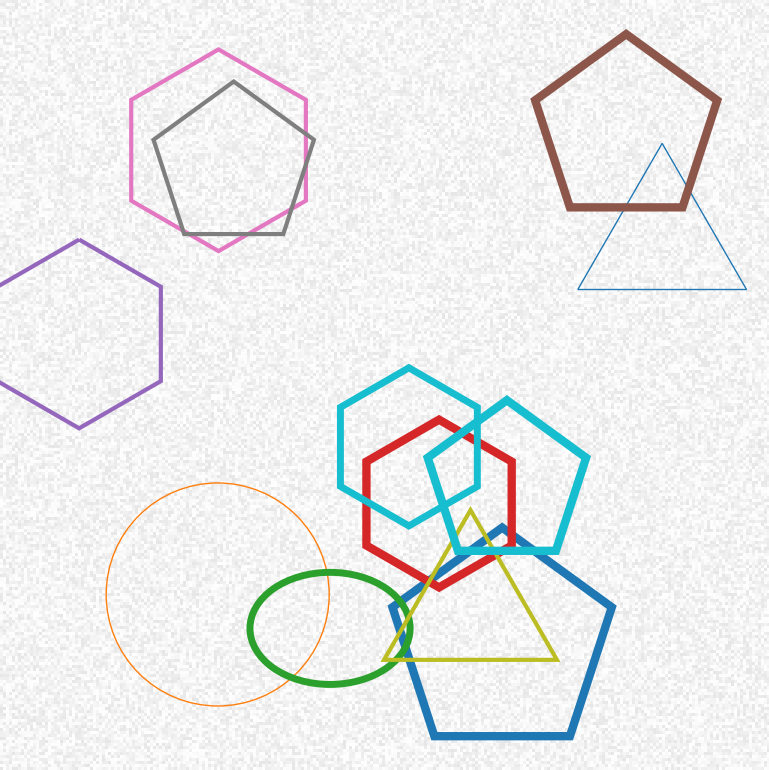[{"shape": "triangle", "thickness": 0.5, "radius": 0.63, "center": [0.86, 0.687]}, {"shape": "pentagon", "thickness": 3, "radius": 0.75, "center": [0.652, 0.165]}, {"shape": "circle", "thickness": 0.5, "radius": 0.72, "center": [0.283, 0.228]}, {"shape": "oval", "thickness": 2.5, "radius": 0.52, "center": [0.429, 0.184]}, {"shape": "hexagon", "thickness": 3, "radius": 0.54, "center": [0.57, 0.346]}, {"shape": "hexagon", "thickness": 1.5, "radius": 0.61, "center": [0.103, 0.566]}, {"shape": "pentagon", "thickness": 3, "radius": 0.62, "center": [0.813, 0.831]}, {"shape": "hexagon", "thickness": 1.5, "radius": 0.65, "center": [0.284, 0.805]}, {"shape": "pentagon", "thickness": 1.5, "radius": 0.55, "center": [0.304, 0.785]}, {"shape": "triangle", "thickness": 1.5, "radius": 0.65, "center": [0.611, 0.208]}, {"shape": "hexagon", "thickness": 2.5, "radius": 0.51, "center": [0.531, 0.42]}, {"shape": "pentagon", "thickness": 3, "radius": 0.54, "center": [0.658, 0.372]}]